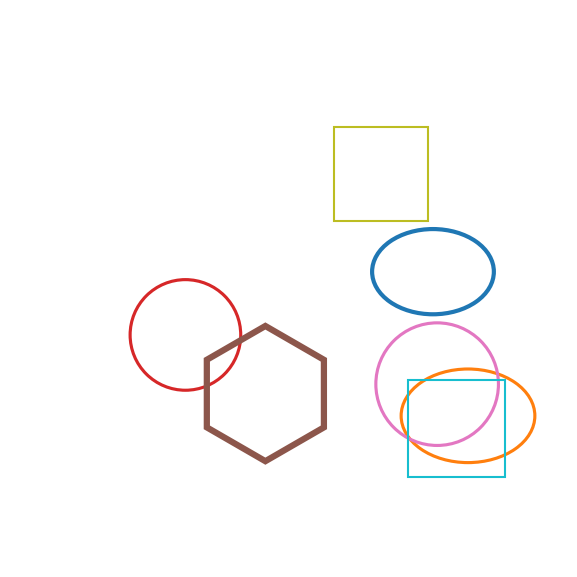[{"shape": "oval", "thickness": 2, "radius": 0.53, "center": [0.75, 0.529]}, {"shape": "oval", "thickness": 1.5, "radius": 0.58, "center": [0.81, 0.279]}, {"shape": "circle", "thickness": 1.5, "radius": 0.48, "center": [0.321, 0.419]}, {"shape": "hexagon", "thickness": 3, "radius": 0.59, "center": [0.46, 0.318]}, {"shape": "circle", "thickness": 1.5, "radius": 0.53, "center": [0.757, 0.334]}, {"shape": "square", "thickness": 1, "radius": 0.41, "center": [0.659, 0.698]}, {"shape": "square", "thickness": 1, "radius": 0.42, "center": [0.79, 0.258]}]